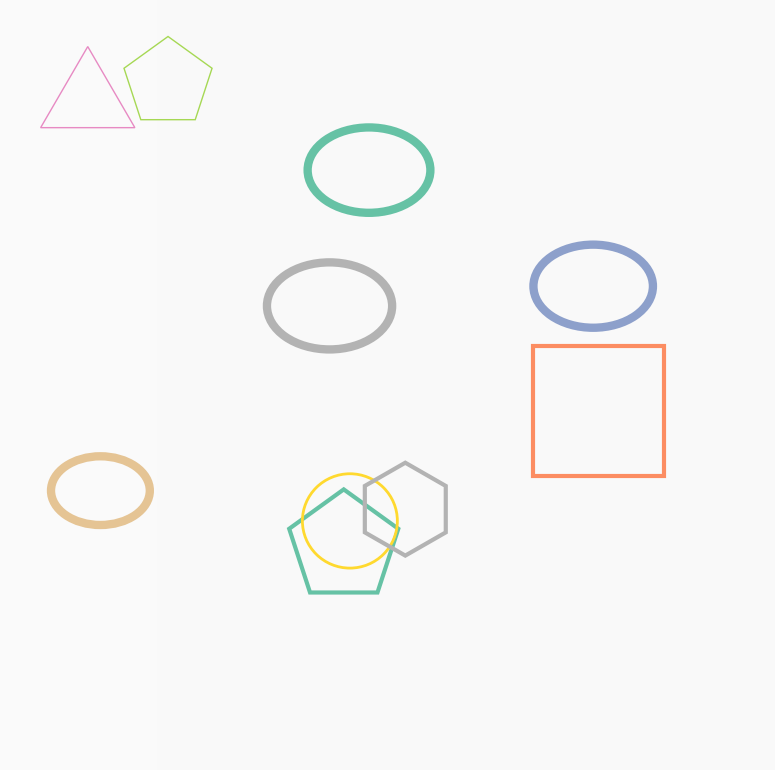[{"shape": "oval", "thickness": 3, "radius": 0.4, "center": [0.476, 0.779]}, {"shape": "pentagon", "thickness": 1.5, "radius": 0.37, "center": [0.444, 0.29]}, {"shape": "square", "thickness": 1.5, "radius": 0.42, "center": [0.773, 0.466]}, {"shape": "oval", "thickness": 3, "radius": 0.39, "center": [0.765, 0.628]}, {"shape": "triangle", "thickness": 0.5, "radius": 0.35, "center": [0.113, 0.869]}, {"shape": "pentagon", "thickness": 0.5, "radius": 0.3, "center": [0.217, 0.893]}, {"shape": "circle", "thickness": 1, "radius": 0.31, "center": [0.451, 0.323]}, {"shape": "oval", "thickness": 3, "radius": 0.32, "center": [0.13, 0.363]}, {"shape": "hexagon", "thickness": 1.5, "radius": 0.3, "center": [0.523, 0.339]}, {"shape": "oval", "thickness": 3, "radius": 0.4, "center": [0.425, 0.603]}]